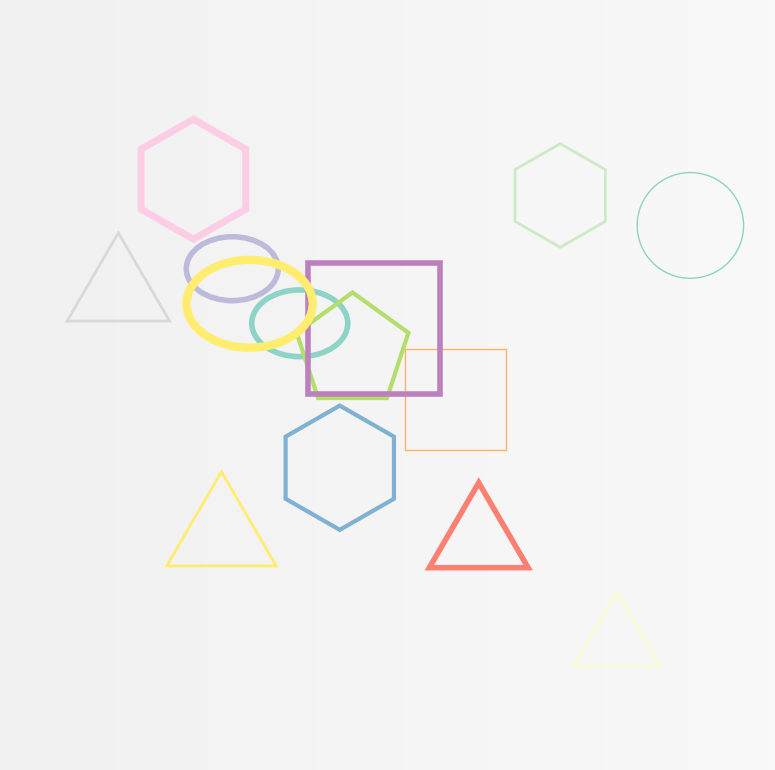[{"shape": "circle", "thickness": 0.5, "radius": 0.34, "center": [0.891, 0.707]}, {"shape": "oval", "thickness": 2, "radius": 0.31, "center": [0.387, 0.58]}, {"shape": "triangle", "thickness": 0.5, "radius": 0.32, "center": [0.796, 0.167]}, {"shape": "oval", "thickness": 2, "radius": 0.3, "center": [0.3, 0.651]}, {"shape": "triangle", "thickness": 2, "radius": 0.37, "center": [0.618, 0.3]}, {"shape": "hexagon", "thickness": 1.5, "radius": 0.4, "center": [0.438, 0.393]}, {"shape": "square", "thickness": 0.5, "radius": 0.33, "center": [0.588, 0.481]}, {"shape": "pentagon", "thickness": 1.5, "radius": 0.38, "center": [0.455, 0.544]}, {"shape": "hexagon", "thickness": 2.5, "radius": 0.39, "center": [0.25, 0.767]}, {"shape": "triangle", "thickness": 1, "radius": 0.38, "center": [0.153, 0.621]}, {"shape": "square", "thickness": 2, "radius": 0.43, "center": [0.482, 0.574]}, {"shape": "hexagon", "thickness": 1, "radius": 0.34, "center": [0.723, 0.746]}, {"shape": "triangle", "thickness": 1, "radius": 0.41, "center": [0.286, 0.306]}, {"shape": "oval", "thickness": 3, "radius": 0.41, "center": [0.322, 0.606]}]